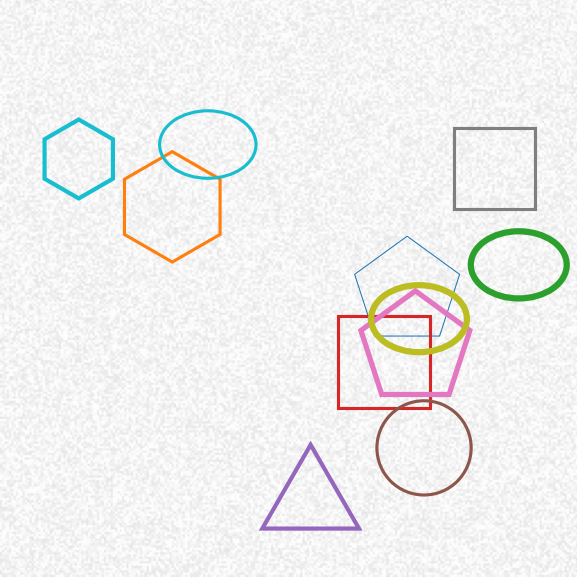[{"shape": "pentagon", "thickness": 0.5, "radius": 0.48, "center": [0.705, 0.495]}, {"shape": "hexagon", "thickness": 1.5, "radius": 0.48, "center": [0.298, 0.641]}, {"shape": "oval", "thickness": 3, "radius": 0.42, "center": [0.898, 0.541]}, {"shape": "square", "thickness": 1.5, "radius": 0.4, "center": [0.665, 0.373]}, {"shape": "triangle", "thickness": 2, "radius": 0.48, "center": [0.538, 0.132]}, {"shape": "circle", "thickness": 1.5, "radius": 0.41, "center": [0.734, 0.224]}, {"shape": "pentagon", "thickness": 2.5, "radius": 0.5, "center": [0.719, 0.396]}, {"shape": "square", "thickness": 1.5, "radius": 0.35, "center": [0.856, 0.708]}, {"shape": "oval", "thickness": 3, "radius": 0.41, "center": [0.726, 0.447]}, {"shape": "hexagon", "thickness": 2, "radius": 0.34, "center": [0.136, 0.724]}, {"shape": "oval", "thickness": 1.5, "radius": 0.42, "center": [0.36, 0.749]}]